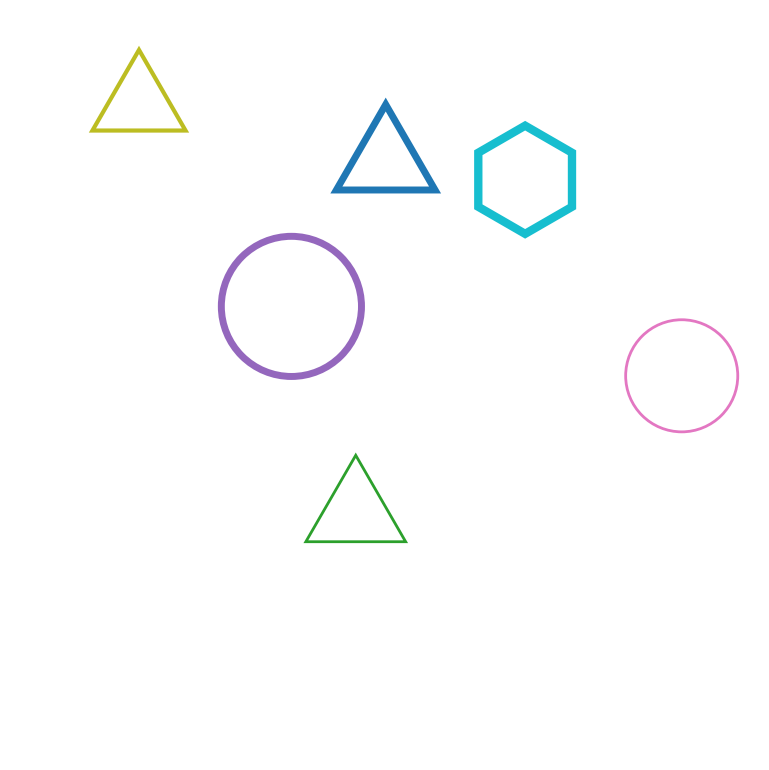[{"shape": "triangle", "thickness": 2.5, "radius": 0.37, "center": [0.501, 0.79]}, {"shape": "triangle", "thickness": 1, "radius": 0.37, "center": [0.462, 0.334]}, {"shape": "circle", "thickness": 2.5, "radius": 0.46, "center": [0.378, 0.602]}, {"shape": "circle", "thickness": 1, "radius": 0.36, "center": [0.885, 0.512]}, {"shape": "triangle", "thickness": 1.5, "radius": 0.35, "center": [0.181, 0.865]}, {"shape": "hexagon", "thickness": 3, "radius": 0.35, "center": [0.682, 0.767]}]